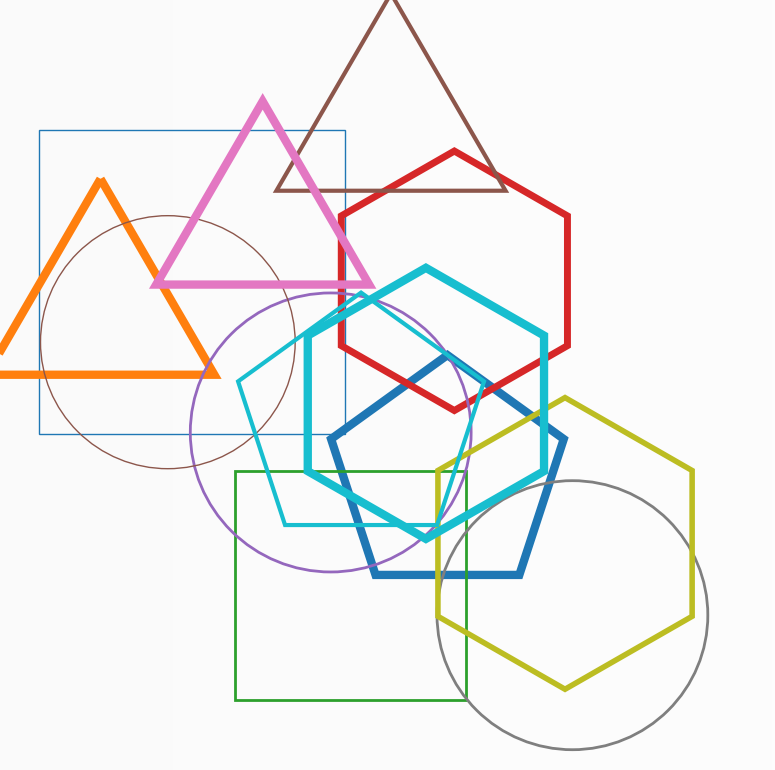[{"shape": "square", "thickness": 0.5, "radius": 0.99, "center": [0.248, 0.634]}, {"shape": "pentagon", "thickness": 3, "radius": 0.79, "center": [0.577, 0.381]}, {"shape": "triangle", "thickness": 3, "radius": 0.85, "center": [0.13, 0.598]}, {"shape": "square", "thickness": 1, "radius": 0.74, "center": [0.453, 0.24]}, {"shape": "hexagon", "thickness": 2.5, "radius": 0.84, "center": [0.586, 0.635]}, {"shape": "circle", "thickness": 1, "radius": 0.91, "center": [0.427, 0.438]}, {"shape": "circle", "thickness": 0.5, "radius": 0.82, "center": [0.217, 0.556]}, {"shape": "triangle", "thickness": 1.5, "radius": 0.85, "center": [0.505, 0.838]}, {"shape": "triangle", "thickness": 3, "radius": 0.79, "center": [0.339, 0.71]}, {"shape": "circle", "thickness": 1, "radius": 0.87, "center": [0.739, 0.201]}, {"shape": "hexagon", "thickness": 2, "radius": 0.95, "center": [0.729, 0.294]}, {"shape": "pentagon", "thickness": 1.5, "radius": 0.83, "center": [0.466, 0.453]}, {"shape": "hexagon", "thickness": 3, "radius": 0.88, "center": [0.55, 0.476]}]